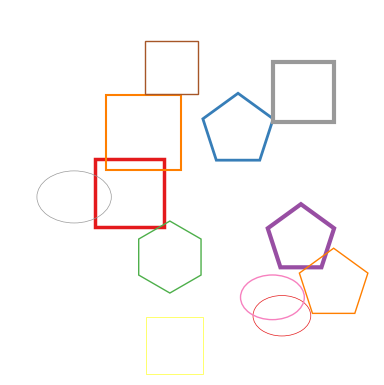[{"shape": "square", "thickness": 2.5, "radius": 0.44, "center": [0.336, 0.498]}, {"shape": "oval", "thickness": 0.5, "radius": 0.38, "center": [0.732, 0.18]}, {"shape": "pentagon", "thickness": 2, "radius": 0.48, "center": [0.618, 0.662]}, {"shape": "hexagon", "thickness": 1, "radius": 0.47, "center": [0.441, 0.332]}, {"shape": "pentagon", "thickness": 3, "radius": 0.45, "center": [0.782, 0.379]}, {"shape": "square", "thickness": 1.5, "radius": 0.49, "center": [0.373, 0.656]}, {"shape": "pentagon", "thickness": 1, "radius": 0.47, "center": [0.867, 0.262]}, {"shape": "square", "thickness": 0.5, "radius": 0.37, "center": [0.453, 0.102]}, {"shape": "square", "thickness": 1, "radius": 0.35, "center": [0.446, 0.824]}, {"shape": "oval", "thickness": 1, "radius": 0.41, "center": [0.708, 0.228]}, {"shape": "square", "thickness": 3, "radius": 0.4, "center": [0.788, 0.761]}, {"shape": "oval", "thickness": 0.5, "radius": 0.48, "center": [0.192, 0.489]}]